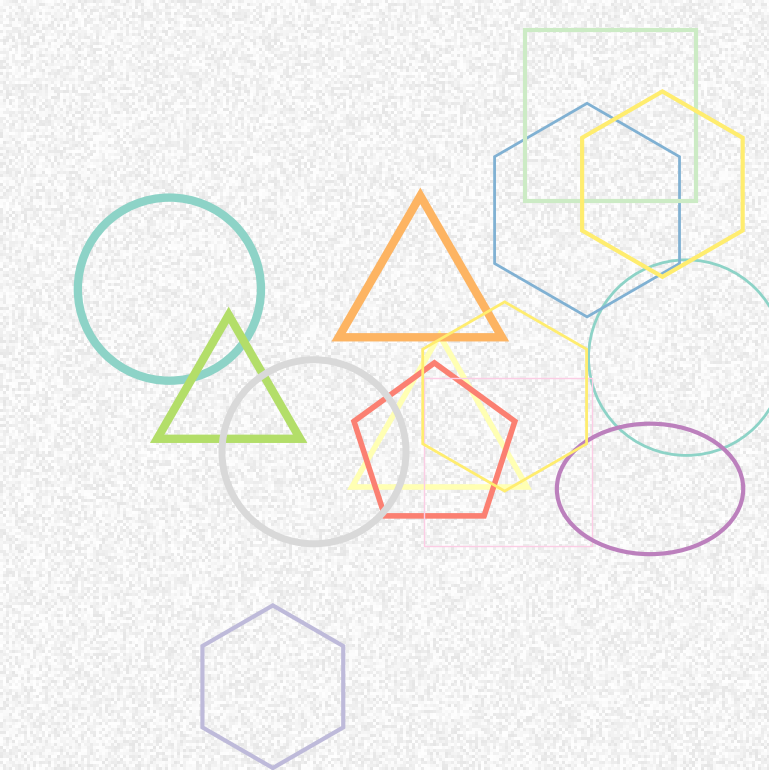[{"shape": "circle", "thickness": 1, "radius": 0.63, "center": [0.891, 0.536]}, {"shape": "circle", "thickness": 3, "radius": 0.59, "center": [0.22, 0.624]}, {"shape": "triangle", "thickness": 2, "radius": 0.66, "center": [0.571, 0.433]}, {"shape": "hexagon", "thickness": 1.5, "radius": 0.53, "center": [0.354, 0.108]}, {"shape": "pentagon", "thickness": 2, "radius": 0.55, "center": [0.564, 0.419]}, {"shape": "hexagon", "thickness": 1, "radius": 0.69, "center": [0.762, 0.727]}, {"shape": "triangle", "thickness": 3, "radius": 0.61, "center": [0.546, 0.623]}, {"shape": "triangle", "thickness": 3, "radius": 0.54, "center": [0.297, 0.484]}, {"shape": "square", "thickness": 0.5, "radius": 0.54, "center": [0.66, 0.4]}, {"shape": "circle", "thickness": 2.5, "radius": 0.6, "center": [0.408, 0.413]}, {"shape": "oval", "thickness": 1.5, "radius": 0.61, "center": [0.844, 0.365]}, {"shape": "square", "thickness": 1.5, "radius": 0.55, "center": [0.793, 0.85]}, {"shape": "hexagon", "thickness": 1, "radius": 0.61, "center": [0.655, 0.485]}, {"shape": "hexagon", "thickness": 1.5, "radius": 0.6, "center": [0.86, 0.761]}]